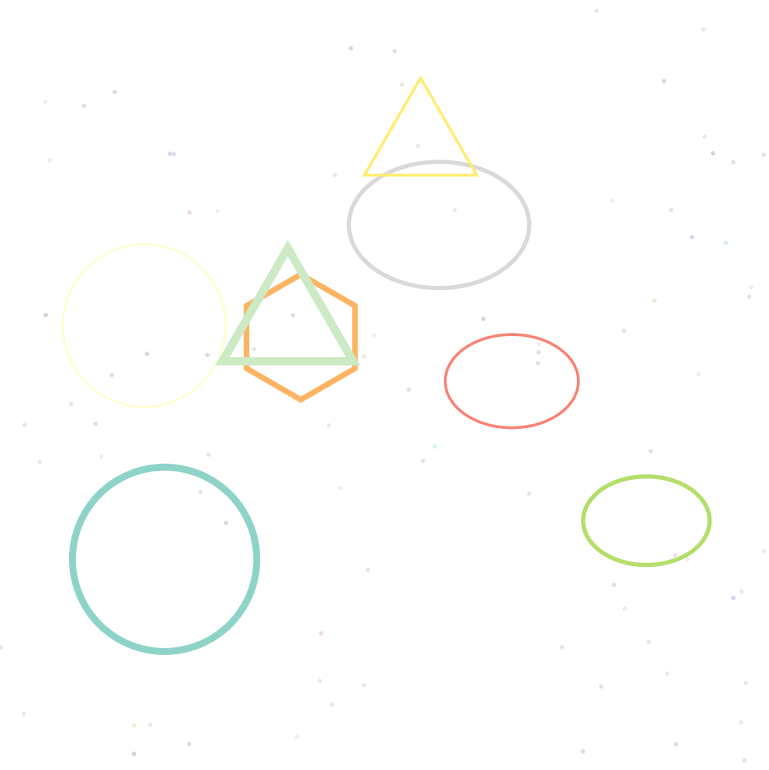[{"shape": "circle", "thickness": 2.5, "radius": 0.6, "center": [0.214, 0.274]}, {"shape": "circle", "thickness": 0.5, "radius": 0.53, "center": [0.187, 0.577]}, {"shape": "oval", "thickness": 1, "radius": 0.43, "center": [0.665, 0.505]}, {"shape": "hexagon", "thickness": 2, "radius": 0.41, "center": [0.391, 0.562]}, {"shape": "oval", "thickness": 1.5, "radius": 0.41, "center": [0.839, 0.324]}, {"shape": "oval", "thickness": 1.5, "radius": 0.59, "center": [0.57, 0.708]}, {"shape": "triangle", "thickness": 3, "radius": 0.49, "center": [0.374, 0.58]}, {"shape": "triangle", "thickness": 1, "radius": 0.42, "center": [0.546, 0.815]}]